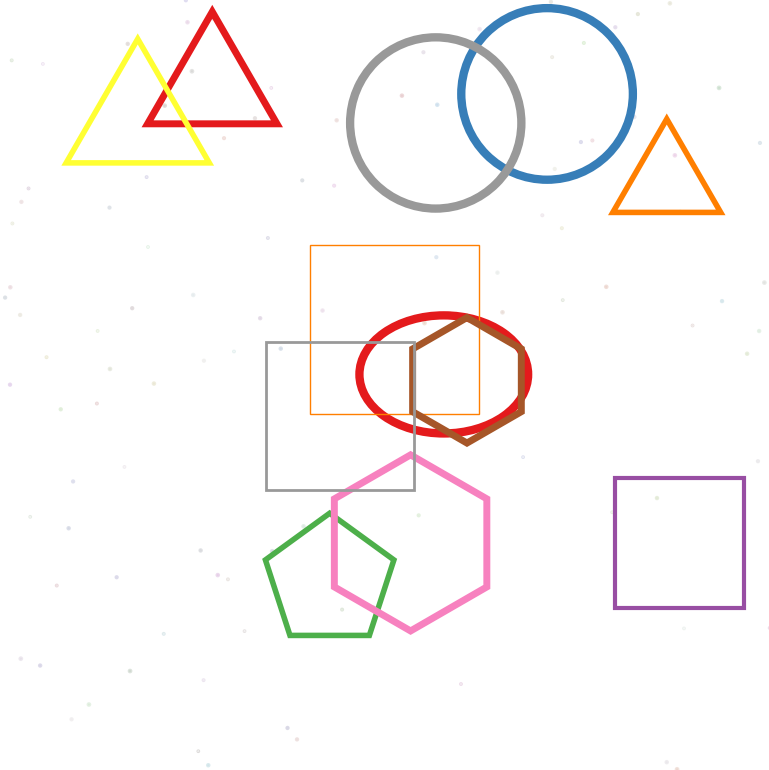[{"shape": "oval", "thickness": 3, "radius": 0.55, "center": [0.576, 0.514]}, {"shape": "triangle", "thickness": 2.5, "radius": 0.48, "center": [0.276, 0.888]}, {"shape": "circle", "thickness": 3, "radius": 0.56, "center": [0.71, 0.878]}, {"shape": "pentagon", "thickness": 2, "radius": 0.44, "center": [0.428, 0.246]}, {"shape": "square", "thickness": 1.5, "radius": 0.42, "center": [0.882, 0.295]}, {"shape": "square", "thickness": 0.5, "radius": 0.55, "center": [0.512, 0.572]}, {"shape": "triangle", "thickness": 2, "radius": 0.4, "center": [0.866, 0.765]}, {"shape": "triangle", "thickness": 2, "radius": 0.54, "center": [0.179, 0.842]}, {"shape": "hexagon", "thickness": 2.5, "radius": 0.41, "center": [0.606, 0.506]}, {"shape": "hexagon", "thickness": 2.5, "radius": 0.57, "center": [0.533, 0.295]}, {"shape": "square", "thickness": 1, "radius": 0.48, "center": [0.441, 0.46]}, {"shape": "circle", "thickness": 3, "radius": 0.56, "center": [0.566, 0.84]}]